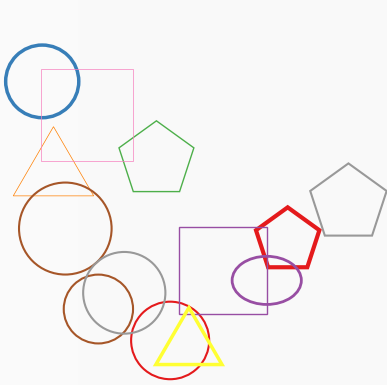[{"shape": "circle", "thickness": 1.5, "radius": 0.5, "center": [0.439, 0.116]}, {"shape": "pentagon", "thickness": 3, "radius": 0.43, "center": [0.742, 0.375]}, {"shape": "circle", "thickness": 2.5, "radius": 0.47, "center": [0.109, 0.789]}, {"shape": "pentagon", "thickness": 1, "radius": 0.51, "center": [0.404, 0.585]}, {"shape": "square", "thickness": 1, "radius": 0.57, "center": [0.575, 0.297]}, {"shape": "oval", "thickness": 2, "radius": 0.45, "center": [0.688, 0.272]}, {"shape": "triangle", "thickness": 0.5, "radius": 0.6, "center": [0.138, 0.551]}, {"shape": "triangle", "thickness": 2.5, "radius": 0.49, "center": [0.488, 0.102]}, {"shape": "circle", "thickness": 1.5, "radius": 0.6, "center": [0.169, 0.406]}, {"shape": "circle", "thickness": 1.5, "radius": 0.45, "center": [0.254, 0.197]}, {"shape": "square", "thickness": 0.5, "radius": 0.59, "center": [0.224, 0.701]}, {"shape": "pentagon", "thickness": 1.5, "radius": 0.52, "center": [0.899, 0.472]}, {"shape": "circle", "thickness": 1.5, "radius": 0.53, "center": [0.321, 0.239]}]